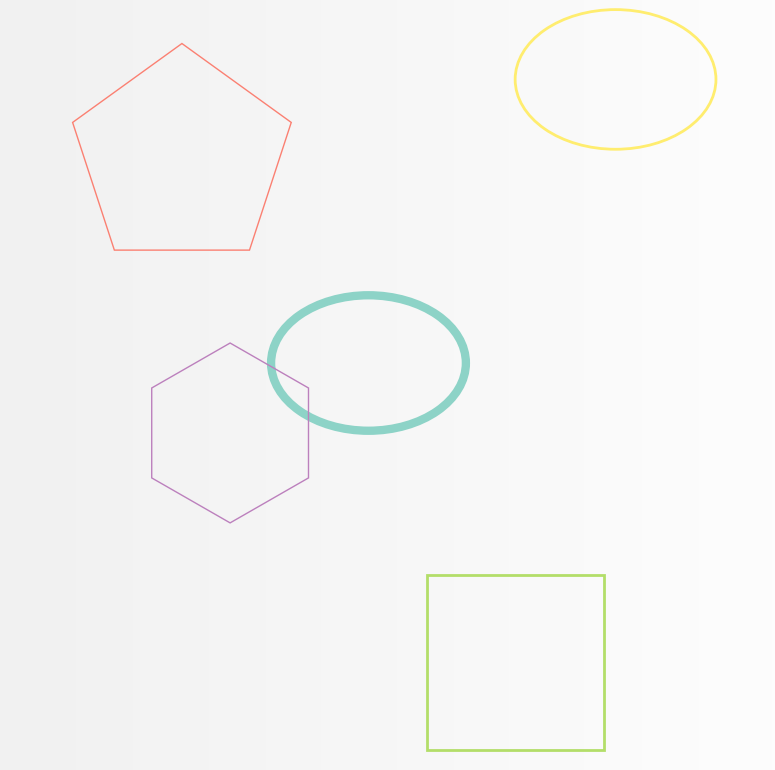[{"shape": "oval", "thickness": 3, "radius": 0.63, "center": [0.475, 0.529]}, {"shape": "pentagon", "thickness": 0.5, "radius": 0.74, "center": [0.235, 0.795]}, {"shape": "square", "thickness": 1, "radius": 0.57, "center": [0.665, 0.14]}, {"shape": "hexagon", "thickness": 0.5, "radius": 0.58, "center": [0.297, 0.438]}, {"shape": "oval", "thickness": 1, "radius": 0.65, "center": [0.794, 0.897]}]